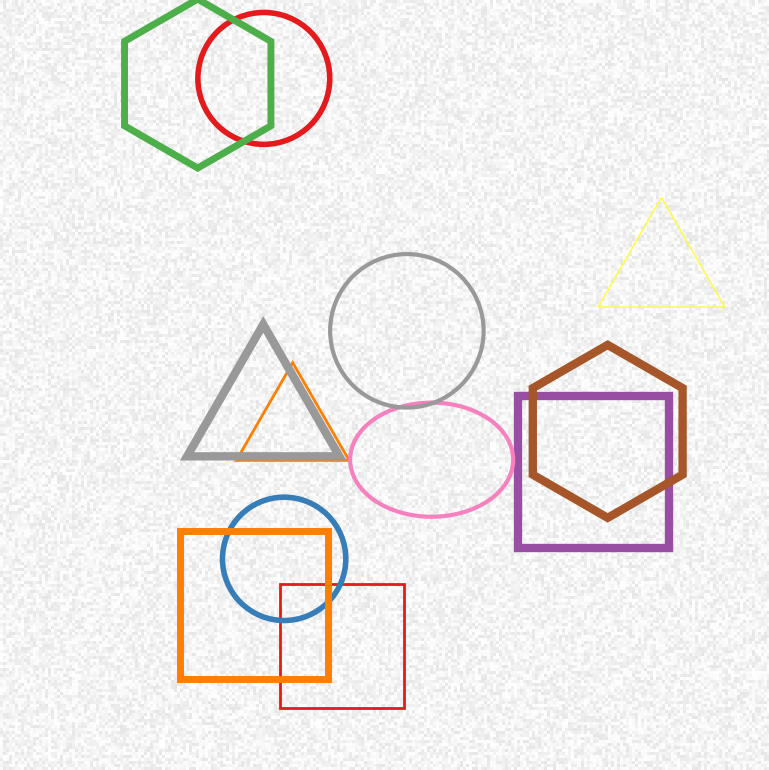[{"shape": "square", "thickness": 1, "radius": 0.4, "center": [0.444, 0.161]}, {"shape": "circle", "thickness": 2, "radius": 0.43, "center": [0.343, 0.898]}, {"shape": "circle", "thickness": 2, "radius": 0.4, "center": [0.369, 0.274]}, {"shape": "hexagon", "thickness": 2.5, "radius": 0.55, "center": [0.257, 0.891]}, {"shape": "square", "thickness": 3, "radius": 0.49, "center": [0.771, 0.387]}, {"shape": "square", "thickness": 2.5, "radius": 0.48, "center": [0.33, 0.214]}, {"shape": "triangle", "thickness": 1, "radius": 0.42, "center": [0.38, 0.444]}, {"shape": "triangle", "thickness": 0.5, "radius": 0.47, "center": [0.859, 0.649]}, {"shape": "hexagon", "thickness": 3, "radius": 0.56, "center": [0.789, 0.44]}, {"shape": "oval", "thickness": 1.5, "radius": 0.53, "center": [0.561, 0.403]}, {"shape": "circle", "thickness": 1.5, "radius": 0.5, "center": [0.528, 0.57]}, {"shape": "triangle", "thickness": 3, "radius": 0.57, "center": [0.342, 0.464]}]